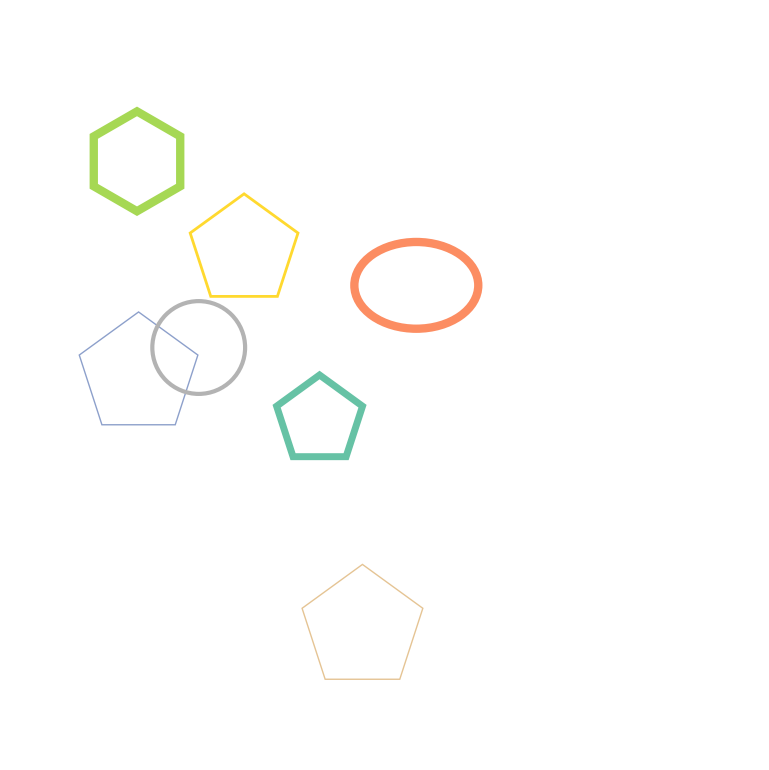[{"shape": "pentagon", "thickness": 2.5, "radius": 0.29, "center": [0.415, 0.454]}, {"shape": "oval", "thickness": 3, "radius": 0.4, "center": [0.541, 0.629]}, {"shape": "pentagon", "thickness": 0.5, "radius": 0.4, "center": [0.18, 0.514]}, {"shape": "hexagon", "thickness": 3, "radius": 0.32, "center": [0.178, 0.79]}, {"shape": "pentagon", "thickness": 1, "radius": 0.37, "center": [0.317, 0.675]}, {"shape": "pentagon", "thickness": 0.5, "radius": 0.41, "center": [0.471, 0.185]}, {"shape": "circle", "thickness": 1.5, "radius": 0.3, "center": [0.258, 0.549]}]